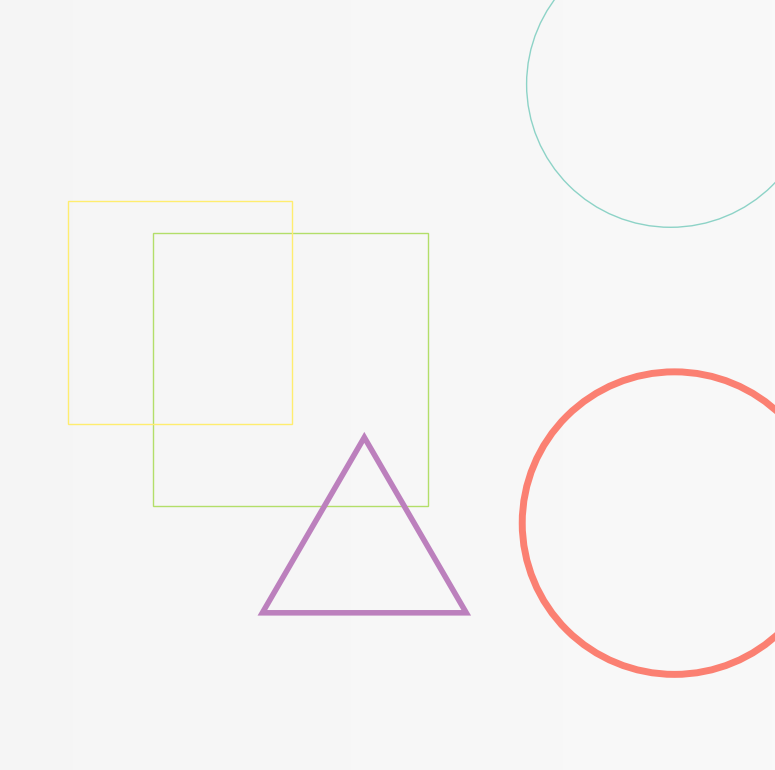[{"shape": "circle", "thickness": 0.5, "radius": 0.93, "center": [0.865, 0.891]}, {"shape": "circle", "thickness": 2.5, "radius": 0.98, "center": [0.87, 0.321]}, {"shape": "square", "thickness": 0.5, "radius": 0.88, "center": [0.375, 0.52]}, {"shape": "triangle", "thickness": 2, "radius": 0.76, "center": [0.47, 0.28]}, {"shape": "square", "thickness": 0.5, "radius": 0.72, "center": [0.233, 0.595]}]